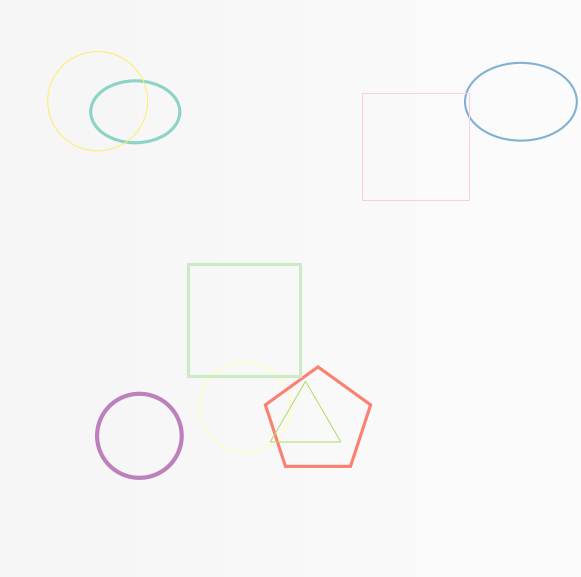[{"shape": "oval", "thickness": 1.5, "radius": 0.38, "center": [0.233, 0.806]}, {"shape": "circle", "thickness": 0.5, "radius": 0.39, "center": [0.422, 0.294]}, {"shape": "pentagon", "thickness": 1.5, "radius": 0.48, "center": [0.547, 0.269]}, {"shape": "oval", "thickness": 1, "radius": 0.48, "center": [0.896, 0.823]}, {"shape": "triangle", "thickness": 0.5, "radius": 0.35, "center": [0.526, 0.269]}, {"shape": "square", "thickness": 0.5, "radius": 0.46, "center": [0.715, 0.746]}, {"shape": "circle", "thickness": 2, "radius": 0.36, "center": [0.24, 0.244]}, {"shape": "square", "thickness": 1.5, "radius": 0.48, "center": [0.419, 0.445]}, {"shape": "circle", "thickness": 0.5, "radius": 0.43, "center": [0.168, 0.824]}]